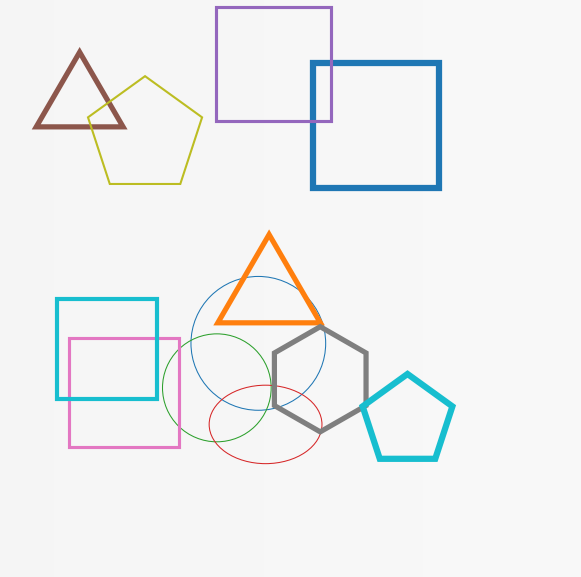[{"shape": "square", "thickness": 3, "radius": 0.54, "center": [0.647, 0.782]}, {"shape": "circle", "thickness": 0.5, "radius": 0.58, "center": [0.444, 0.405]}, {"shape": "triangle", "thickness": 2.5, "radius": 0.51, "center": [0.463, 0.491]}, {"shape": "circle", "thickness": 0.5, "radius": 0.47, "center": [0.373, 0.328]}, {"shape": "oval", "thickness": 0.5, "radius": 0.49, "center": [0.457, 0.264]}, {"shape": "square", "thickness": 1.5, "radius": 0.49, "center": [0.47, 0.889]}, {"shape": "triangle", "thickness": 2.5, "radius": 0.43, "center": [0.137, 0.823]}, {"shape": "square", "thickness": 1.5, "radius": 0.47, "center": [0.213, 0.319]}, {"shape": "hexagon", "thickness": 2.5, "radius": 0.46, "center": [0.551, 0.342]}, {"shape": "pentagon", "thickness": 1, "radius": 0.52, "center": [0.25, 0.764]}, {"shape": "square", "thickness": 2, "radius": 0.43, "center": [0.184, 0.394]}, {"shape": "pentagon", "thickness": 3, "radius": 0.41, "center": [0.701, 0.27]}]